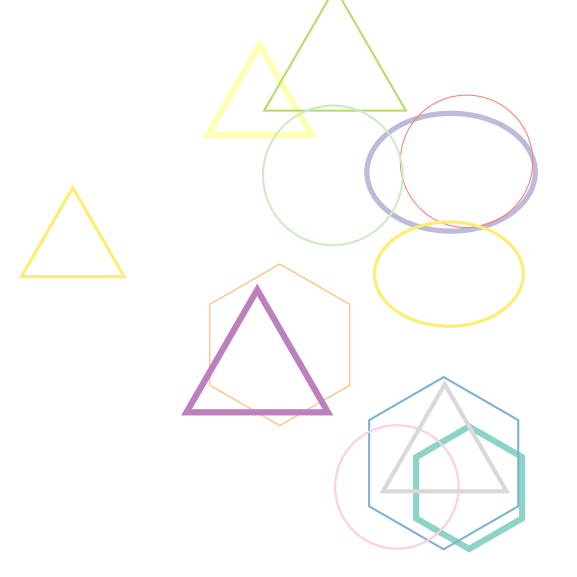[{"shape": "hexagon", "thickness": 3, "radius": 0.53, "center": [0.812, 0.155]}, {"shape": "triangle", "thickness": 3, "radius": 0.52, "center": [0.449, 0.818]}, {"shape": "oval", "thickness": 2.5, "radius": 0.73, "center": [0.781, 0.701]}, {"shape": "circle", "thickness": 0.5, "radius": 0.57, "center": [0.808, 0.72]}, {"shape": "hexagon", "thickness": 1, "radius": 0.75, "center": [0.768, 0.197]}, {"shape": "hexagon", "thickness": 0.5, "radius": 0.7, "center": [0.484, 0.402]}, {"shape": "triangle", "thickness": 1, "radius": 0.71, "center": [0.58, 0.878]}, {"shape": "circle", "thickness": 1, "radius": 0.53, "center": [0.687, 0.156]}, {"shape": "triangle", "thickness": 2, "radius": 0.62, "center": [0.77, 0.21]}, {"shape": "triangle", "thickness": 3, "radius": 0.71, "center": [0.445, 0.356]}, {"shape": "circle", "thickness": 1, "radius": 0.6, "center": [0.576, 0.695]}, {"shape": "triangle", "thickness": 1.5, "radius": 0.51, "center": [0.126, 0.571]}, {"shape": "oval", "thickness": 1.5, "radius": 0.64, "center": [0.777, 0.525]}]